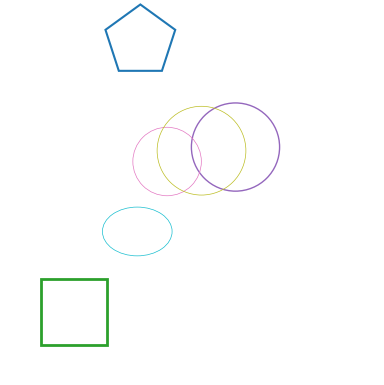[{"shape": "pentagon", "thickness": 1.5, "radius": 0.48, "center": [0.365, 0.893]}, {"shape": "square", "thickness": 2, "radius": 0.43, "center": [0.192, 0.19]}, {"shape": "circle", "thickness": 1, "radius": 0.57, "center": [0.612, 0.618]}, {"shape": "circle", "thickness": 0.5, "radius": 0.44, "center": [0.434, 0.58]}, {"shape": "circle", "thickness": 0.5, "radius": 0.58, "center": [0.523, 0.609]}, {"shape": "oval", "thickness": 0.5, "radius": 0.45, "center": [0.357, 0.399]}]